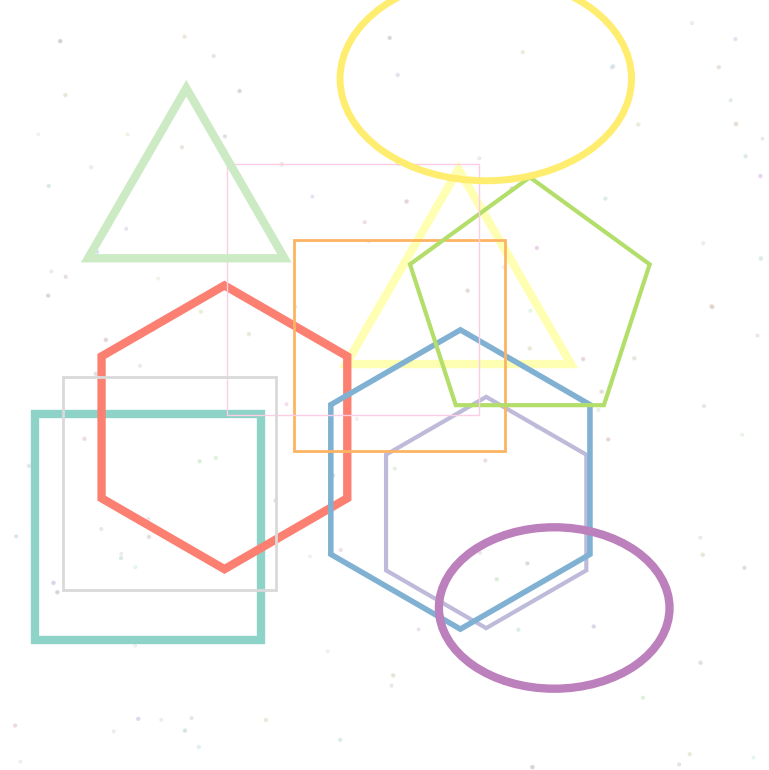[{"shape": "square", "thickness": 3, "radius": 0.73, "center": [0.192, 0.315]}, {"shape": "triangle", "thickness": 3, "radius": 0.84, "center": [0.596, 0.612]}, {"shape": "hexagon", "thickness": 1.5, "radius": 0.75, "center": [0.631, 0.334]}, {"shape": "hexagon", "thickness": 3, "radius": 0.92, "center": [0.291, 0.445]}, {"shape": "hexagon", "thickness": 2, "radius": 0.97, "center": [0.598, 0.377]}, {"shape": "square", "thickness": 1, "radius": 0.68, "center": [0.519, 0.552]}, {"shape": "pentagon", "thickness": 1.5, "radius": 0.82, "center": [0.688, 0.606]}, {"shape": "square", "thickness": 0.5, "radius": 0.82, "center": [0.458, 0.624]}, {"shape": "square", "thickness": 1, "radius": 0.69, "center": [0.22, 0.372]}, {"shape": "oval", "thickness": 3, "radius": 0.75, "center": [0.72, 0.21]}, {"shape": "triangle", "thickness": 3, "radius": 0.74, "center": [0.242, 0.738]}, {"shape": "oval", "thickness": 2.5, "radius": 0.95, "center": [0.631, 0.898]}]